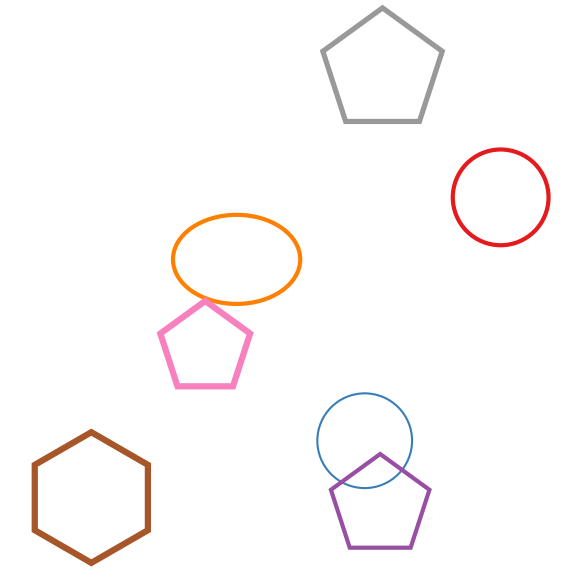[{"shape": "circle", "thickness": 2, "radius": 0.41, "center": [0.867, 0.657]}, {"shape": "circle", "thickness": 1, "radius": 0.41, "center": [0.632, 0.236]}, {"shape": "pentagon", "thickness": 2, "radius": 0.45, "center": [0.658, 0.123]}, {"shape": "oval", "thickness": 2, "radius": 0.55, "center": [0.41, 0.55]}, {"shape": "hexagon", "thickness": 3, "radius": 0.57, "center": [0.158, 0.138]}, {"shape": "pentagon", "thickness": 3, "radius": 0.41, "center": [0.355, 0.396]}, {"shape": "pentagon", "thickness": 2.5, "radius": 0.54, "center": [0.662, 0.877]}]